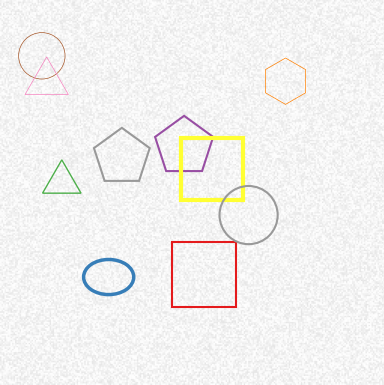[{"shape": "square", "thickness": 1.5, "radius": 0.42, "center": [0.53, 0.287]}, {"shape": "oval", "thickness": 2.5, "radius": 0.33, "center": [0.282, 0.28]}, {"shape": "triangle", "thickness": 1, "radius": 0.29, "center": [0.161, 0.527]}, {"shape": "pentagon", "thickness": 1.5, "radius": 0.4, "center": [0.478, 0.62]}, {"shape": "hexagon", "thickness": 0.5, "radius": 0.3, "center": [0.742, 0.789]}, {"shape": "square", "thickness": 3, "radius": 0.41, "center": [0.551, 0.562]}, {"shape": "circle", "thickness": 0.5, "radius": 0.3, "center": [0.109, 0.855]}, {"shape": "triangle", "thickness": 0.5, "radius": 0.33, "center": [0.121, 0.787]}, {"shape": "pentagon", "thickness": 1.5, "radius": 0.38, "center": [0.316, 0.592]}, {"shape": "circle", "thickness": 1.5, "radius": 0.38, "center": [0.646, 0.441]}]